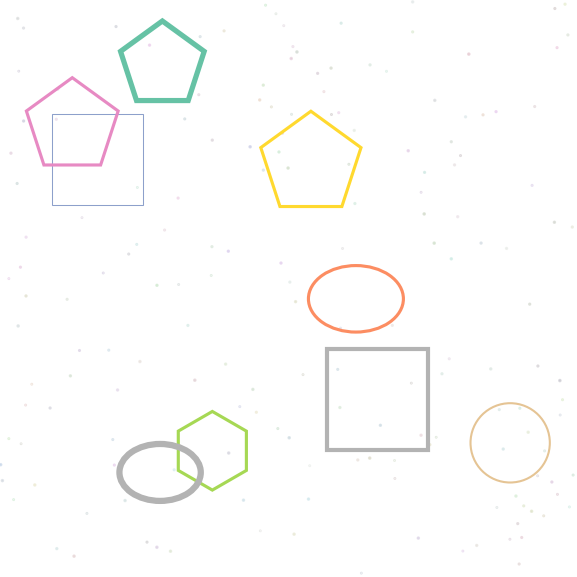[{"shape": "pentagon", "thickness": 2.5, "radius": 0.38, "center": [0.281, 0.887]}, {"shape": "oval", "thickness": 1.5, "radius": 0.41, "center": [0.616, 0.482]}, {"shape": "square", "thickness": 0.5, "radius": 0.39, "center": [0.169, 0.723]}, {"shape": "pentagon", "thickness": 1.5, "radius": 0.42, "center": [0.125, 0.781]}, {"shape": "hexagon", "thickness": 1.5, "radius": 0.34, "center": [0.368, 0.219]}, {"shape": "pentagon", "thickness": 1.5, "radius": 0.46, "center": [0.538, 0.715]}, {"shape": "circle", "thickness": 1, "radius": 0.34, "center": [0.883, 0.232]}, {"shape": "square", "thickness": 2, "radius": 0.44, "center": [0.653, 0.307]}, {"shape": "oval", "thickness": 3, "radius": 0.35, "center": [0.277, 0.181]}]